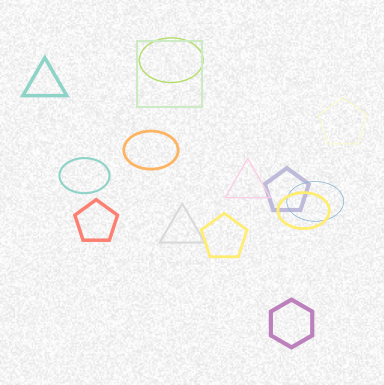[{"shape": "triangle", "thickness": 2.5, "radius": 0.33, "center": [0.116, 0.784]}, {"shape": "oval", "thickness": 1.5, "radius": 0.33, "center": [0.219, 0.544]}, {"shape": "pentagon", "thickness": 0.5, "radius": 0.33, "center": [0.891, 0.68]}, {"shape": "pentagon", "thickness": 3, "radius": 0.3, "center": [0.745, 0.503]}, {"shape": "pentagon", "thickness": 2.5, "radius": 0.29, "center": [0.25, 0.423]}, {"shape": "oval", "thickness": 0.5, "radius": 0.37, "center": [0.819, 0.477]}, {"shape": "oval", "thickness": 2, "radius": 0.35, "center": [0.392, 0.61]}, {"shape": "oval", "thickness": 1, "radius": 0.41, "center": [0.445, 0.844]}, {"shape": "triangle", "thickness": 1, "radius": 0.34, "center": [0.643, 0.521]}, {"shape": "triangle", "thickness": 1.5, "radius": 0.34, "center": [0.473, 0.404]}, {"shape": "hexagon", "thickness": 3, "radius": 0.31, "center": [0.757, 0.16]}, {"shape": "square", "thickness": 1.5, "radius": 0.42, "center": [0.439, 0.808]}, {"shape": "pentagon", "thickness": 2, "radius": 0.31, "center": [0.582, 0.384]}, {"shape": "oval", "thickness": 2, "radius": 0.33, "center": [0.789, 0.453]}]